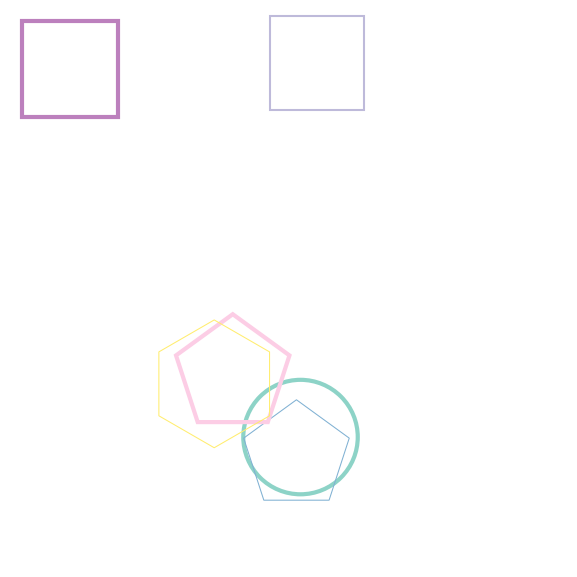[{"shape": "circle", "thickness": 2, "radius": 0.5, "center": [0.52, 0.242]}, {"shape": "square", "thickness": 1, "radius": 0.41, "center": [0.549, 0.89]}, {"shape": "pentagon", "thickness": 0.5, "radius": 0.48, "center": [0.513, 0.211]}, {"shape": "pentagon", "thickness": 2, "radius": 0.52, "center": [0.403, 0.352]}, {"shape": "square", "thickness": 2, "radius": 0.41, "center": [0.121, 0.879]}, {"shape": "hexagon", "thickness": 0.5, "radius": 0.55, "center": [0.371, 0.334]}]